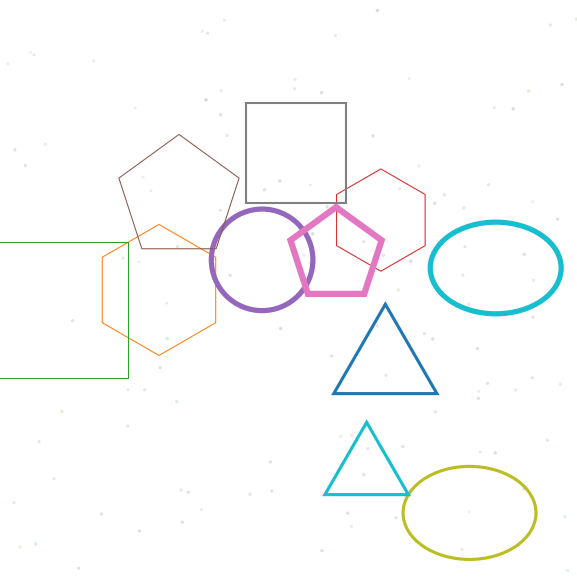[{"shape": "triangle", "thickness": 1.5, "radius": 0.52, "center": [0.667, 0.369]}, {"shape": "hexagon", "thickness": 0.5, "radius": 0.57, "center": [0.275, 0.497]}, {"shape": "square", "thickness": 0.5, "radius": 0.59, "center": [0.103, 0.462]}, {"shape": "hexagon", "thickness": 0.5, "radius": 0.44, "center": [0.659, 0.618]}, {"shape": "circle", "thickness": 2.5, "radius": 0.44, "center": [0.454, 0.549]}, {"shape": "pentagon", "thickness": 0.5, "radius": 0.55, "center": [0.31, 0.657]}, {"shape": "pentagon", "thickness": 3, "radius": 0.41, "center": [0.582, 0.557]}, {"shape": "square", "thickness": 1, "radius": 0.43, "center": [0.513, 0.734]}, {"shape": "oval", "thickness": 1.5, "radius": 0.58, "center": [0.813, 0.111]}, {"shape": "triangle", "thickness": 1.5, "radius": 0.42, "center": [0.635, 0.184]}, {"shape": "oval", "thickness": 2.5, "radius": 0.57, "center": [0.858, 0.535]}]